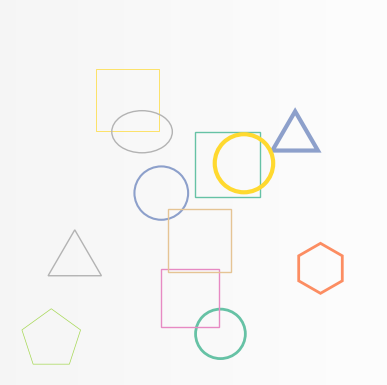[{"shape": "circle", "thickness": 2, "radius": 0.32, "center": [0.569, 0.133]}, {"shape": "square", "thickness": 1, "radius": 0.42, "center": [0.587, 0.572]}, {"shape": "hexagon", "thickness": 2, "radius": 0.32, "center": [0.827, 0.303]}, {"shape": "triangle", "thickness": 3, "radius": 0.34, "center": [0.762, 0.643]}, {"shape": "circle", "thickness": 1.5, "radius": 0.35, "center": [0.416, 0.498]}, {"shape": "square", "thickness": 1, "radius": 0.37, "center": [0.491, 0.227]}, {"shape": "pentagon", "thickness": 0.5, "radius": 0.4, "center": [0.132, 0.118]}, {"shape": "square", "thickness": 0.5, "radius": 0.4, "center": [0.33, 0.741]}, {"shape": "circle", "thickness": 3, "radius": 0.38, "center": [0.63, 0.576]}, {"shape": "square", "thickness": 1, "radius": 0.41, "center": [0.514, 0.375]}, {"shape": "oval", "thickness": 1, "radius": 0.39, "center": [0.367, 0.658]}, {"shape": "triangle", "thickness": 1, "radius": 0.4, "center": [0.193, 0.324]}]